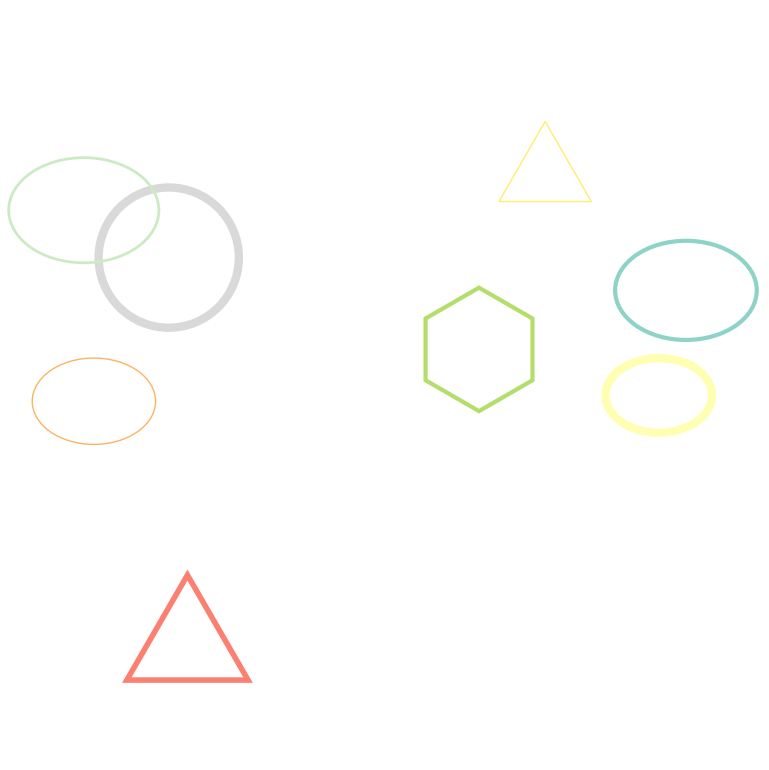[{"shape": "oval", "thickness": 1.5, "radius": 0.46, "center": [0.891, 0.623]}, {"shape": "oval", "thickness": 3, "radius": 0.35, "center": [0.856, 0.487]}, {"shape": "triangle", "thickness": 2, "radius": 0.45, "center": [0.243, 0.162]}, {"shape": "oval", "thickness": 0.5, "radius": 0.4, "center": [0.122, 0.479]}, {"shape": "hexagon", "thickness": 1.5, "radius": 0.4, "center": [0.622, 0.546]}, {"shape": "circle", "thickness": 3, "radius": 0.46, "center": [0.219, 0.665]}, {"shape": "oval", "thickness": 1, "radius": 0.49, "center": [0.109, 0.727]}, {"shape": "triangle", "thickness": 0.5, "radius": 0.35, "center": [0.708, 0.773]}]